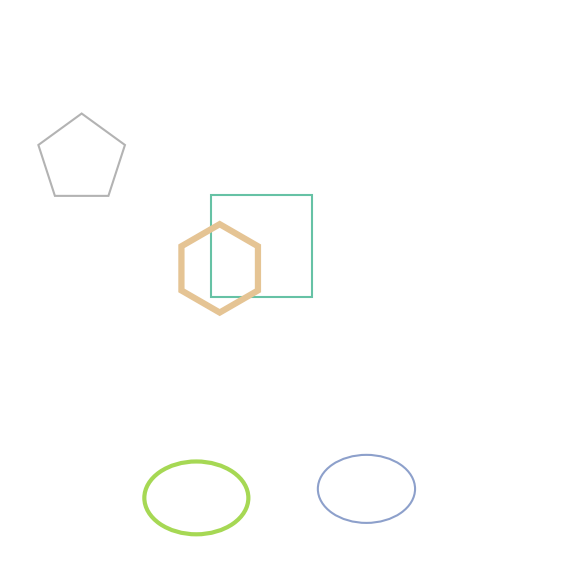[{"shape": "square", "thickness": 1, "radius": 0.44, "center": [0.453, 0.573]}, {"shape": "oval", "thickness": 1, "radius": 0.42, "center": [0.635, 0.153]}, {"shape": "oval", "thickness": 2, "radius": 0.45, "center": [0.34, 0.137]}, {"shape": "hexagon", "thickness": 3, "radius": 0.38, "center": [0.38, 0.534]}, {"shape": "pentagon", "thickness": 1, "radius": 0.39, "center": [0.141, 0.724]}]